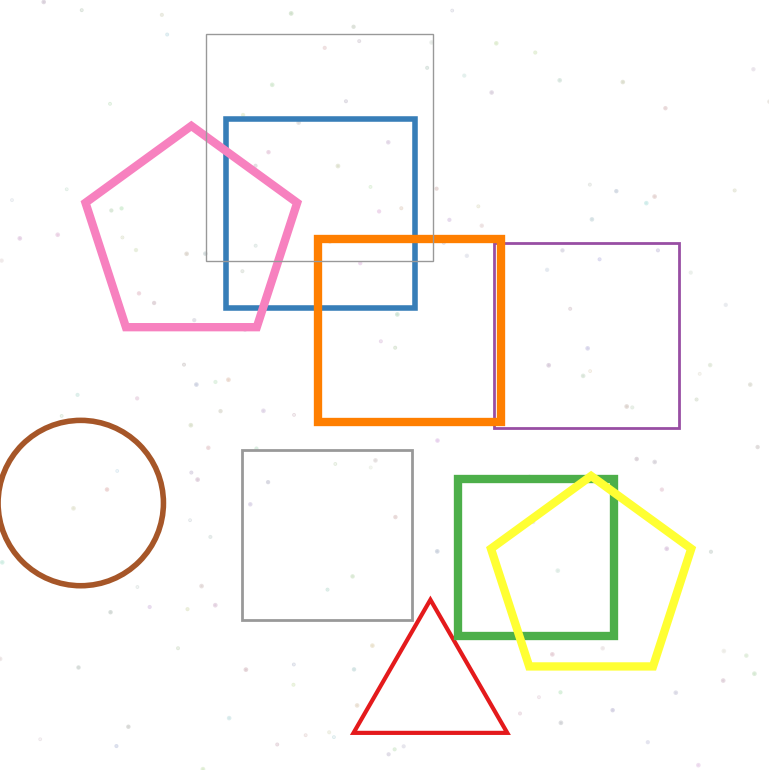[{"shape": "triangle", "thickness": 1.5, "radius": 0.58, "center": [0.559, 0.106]}, {"shape": "square", "thickness": 2, "radius": 0.61, "center": [0.417, 0.723]}, {"shape": "square", "thickness": 3, "radius": 0.51, "center": [0.696, 0.276]}, {"shape": "square", "thickness": 1, "radius": 0.6, "center": [0.762, 0.565]}, {"shape": "square", "thickness": 3, "radius": 0.59, "center": [0.532, 0.57]}, {"shape": "pentagon", "thickness": 3, "radius": 0.68, "center": [0.768, 0.245]}, {"shape": "circle", "thickness": 2, "radius": 0.54, "center": [0.105, 0.347]}, {"shape": "pentagon", "thickness": 3, "radius": 0.72, "center": [0.248, 0.692]}, {"shape": "square", "thickness": 1, "radius": 0.55, "center": [0.425, 0.306]}, {"shape": "square", "thickness": 0.5, "radius": 0.74, "center": [0.415, 0.808]}]